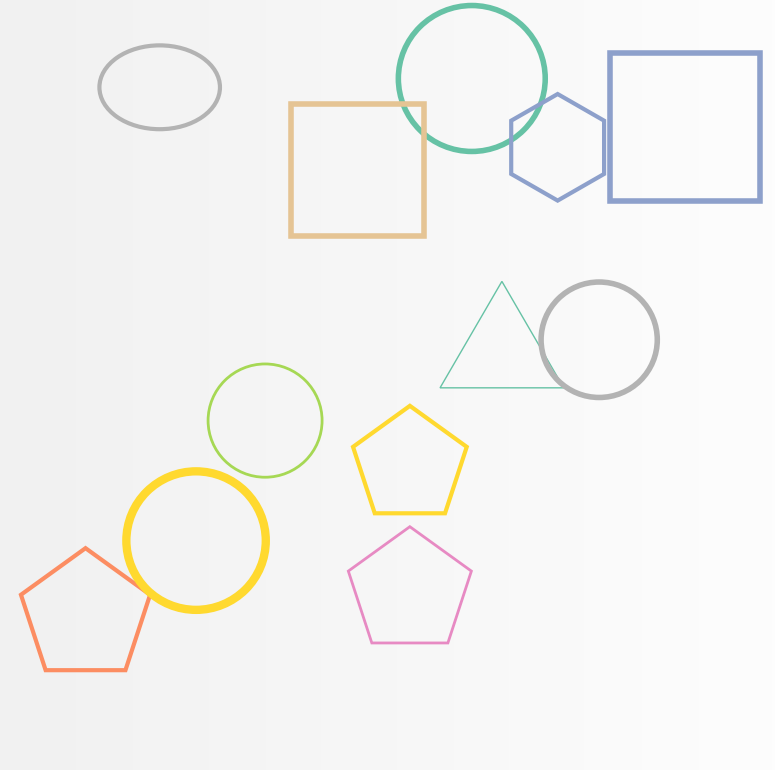[{"shape": "triangle", "thickness": 0.5, "radius": 0.46, "center": [0.648, 0.542]}, {"shape": "circle", "thickness": 2, "radius": 0.47, "center": [0.609, 0.898]}, {"shape": "pentagon", "thickness": 1.5, "radius": 0.44, "center": [0.11, 0.2]}, {"shape": "square", "thickness": 2, "radius": 0.48, "center": [0.884, 0.835]}, {"shape": "hexagon", "thickness": 1.5, "radius": 0.35, "center": [0.72, 0.809]}, {"shape": "pentagon", "thickness": 1, "radius": 0.42, "center": [0.529, 0.233]}, {"shape": "circle", "thickness": 1, "radius": 0.37, "center": [0.342, 0.454]}, {"shape": "pentagon", "thickness": 1.5, "radius": 0.39, "center": [0.529, 0.396]}, {"shape": "circle", "thickness": 3, "radius": 0.45, "center": [0.253, 0.298]}, {"shape": "square", "thickness": 2, "radius": 0.43, "center": [0.461, 0.78]}, {"shape": "circle", "thickness": 2, "radius": 0.37, "center": [0.773, 0.559]}, {"shape": "oval", "thickness": 1.5, "radius": 0.39, "center": [0.206, 0.887]}]